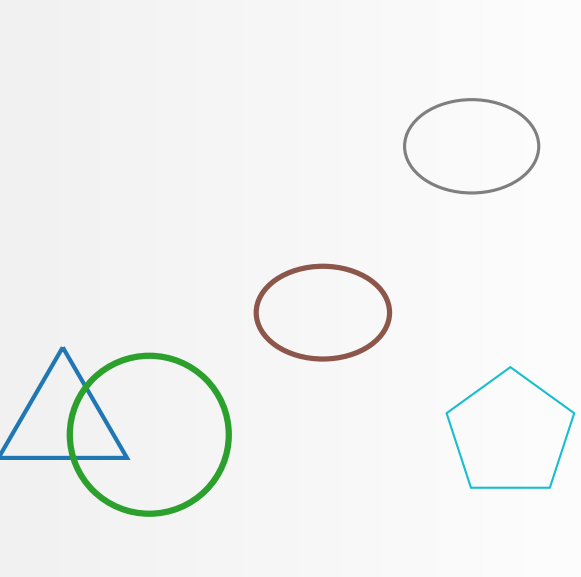[{"shape": "triangle", "thickness": 2, "radius": 0.64, "center": [0.108, 0.27]}, {"shape": "circle", "thickness": 3, "radius": 0.68, "center": [0.257, 0.246]}, {"shape": "oval", "thickness": 2.5, "radius": 0.57, "center": [0.555, 0.458]}, {"shape": "oval", "thickness": 1.5, "radius": 0.58, "center": [0.811, 0.746]}, {"shape": "pentagon", "thickness": 1, "radius": 0.58, "center": [0.878, 0.248]}]